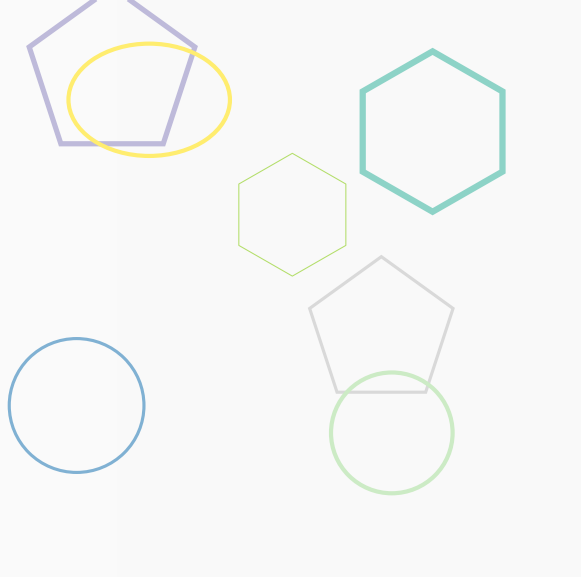[{"shape": "hexagon", "thickness": 3, "radius": 0.69, "center": [0.744, 0.771]}, {"shape": "pentagon", "thickness": 2.5, "radius": 0.75, "center": [0.193, 0.871]}, {"shape": "circle", "thickness": 1.5, "radius": 0.58, "center": [0.132, 0.297]}, {"shape": "hexagon", "thickness": 0.5, "radius": 0.53, "center": [0.503, 0.627]}, {"shape": "pentagon", "thickness": 1.5, "radius": 0.65, "center": [0.656, 0.425]}, {"shape": "circle", "thickness": 2, "radius": 0.52, "center": [0.674, 0.25]}, {"shape": "oval", "thickness": 2, "radius": 0.69, "center": [0.257, 0.826]}]